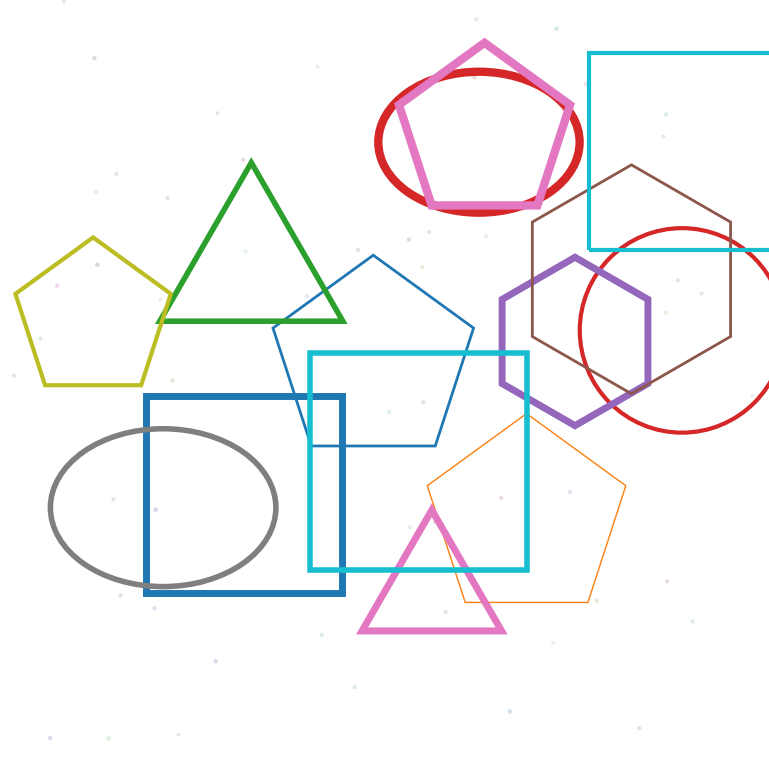[{"shape": "pentagon", "thickness": 1, "radius": 0.68, "center": [0.485, 0.532]}, {"shape": "square", "thickness": 2.5, "radius": 0.64, "center": [0.317, 0.358]}, {"shape": "pentagon", "thickness": 0.5, "radius": 0.68, "center": [0.684, 0.327]}, {"shape": "triangle", "thickness": 2, "radius": 0.69, "center": [0.326, 0.651]}, {"shape": "oval", "thickness": 3, "radius": 0.65, "center": [0.622, 0.815]}, {"shape": "circle", "thickness": 1.5, "radius": 0.66, "center": [0.886, 0.571]}, {"shape": "hexagon", "thickness": 2.5, "radius": 0.55, "center": [0.747, 0.557]}, {"shape": "hexagon", "thickness": 1, "radius": 0.74, "center": [0.82, 0.637]}, {"shape": "pentagon", "thickness": 3, "radius": 0.58, "center": [0.629, 0.828]}, {"shape": "triangle", "thickness": 2.5, "radius": 0.52, "center": [0.561, 0.233]}, {"shape": "oval", "thickness": 2, "radius": 0.73, "center": [0.212, 0.341]}, {"shape": "pentagon", "thickness": 1.5, "radius": 0.53, "center": [0.121, 0.586]}, {"shape": "square", "thickness": 2, "radius": 0.71, "center": [0.543, 0.401]}, {"shape": "square", "thickness": 1.5, "radius": 0.64, "center": [0.893, 0.803]}]